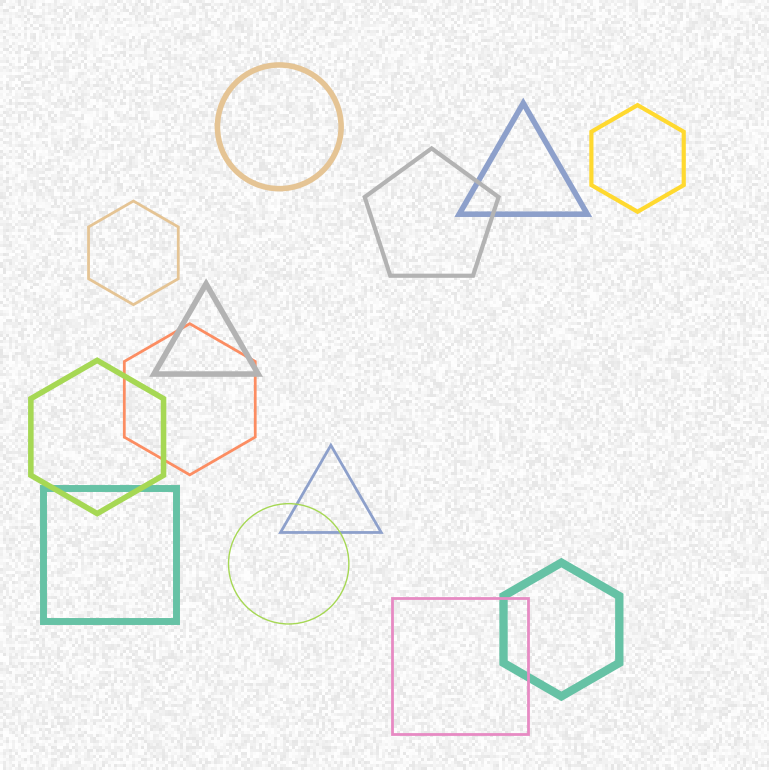[{"shape": "hexagon", "thickness": 3, "radius": 0.43, "center": [0.729, 0.182]}, {"shape": "square", "thickness": 2.5, "radius": 0.43, "center": [0.142, 0.28]}, {"shape": "hexagon", "thickness": 1, "radius": 0.49, "center": [0.246, 0.481]}, {"shape": "triangle", "thickness": 1, "radius": 0.38, "center": [0.43, 0.346]}, {"shape": "triangle", "thickness": 2, "radius": 0.48, "center": [0.68, 0.77]}, {"shape": "square", "thickness": 1, "radius": 0.44, "center": [0.597, 0.135]}, {"shape": "hexagon", "thickness": 2, "radius": 0.5, "center": [0.126, 0.432]}, {"shape": "circle", "thickness": 0.5, "radius": 0.39, "center": [0.375, 0.268]}, {"shape": "hexagon", "thickness": 1.5, "radius": 0.35, "center": [0.828, 0.794]}, {"shape": "hexagon", "thickness": 1, "radius": 0.34, "center": [0.173, 0.672]}, {"shape": "circle", "thickness": 2, "radius": 0.4, "center": [0.363, 0.835]}, {"shape": "pentagon", "thickness": 1.5, "radius": 0.46, "center": [0.561, 0.716]}, {"shape": "triangle", "thickness": 2, "radius": 0.39, "center": [0.268, 0.553]}]